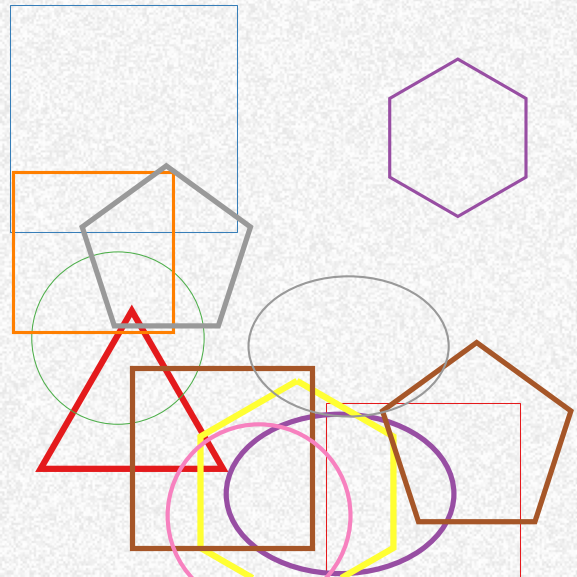[{"shape": "triangle", "thickness": 3, "radius": 0.91, "center": [0.228, 0.279]}, {"shape": "square", "thickness": 0.5, "radius": 0.84, "center": [0.732, 0.133]}, {"shape": "square", "thickness": 0.5, "radius": 0.98, "center": [0.215, 0.794]}, {"shape": "circle", "thickness": 0.5, "radius": 0.75, "center": [0.204, 0.414]}, {"shape": "hexagon", "thickness": 1.5, "radius": 0.68, "center": [0.793, 0.761]}, {"shape": "oval", "thickness": 2.5, "radius": 0.99, "center": [0.589, 0.144]}, {"shape": "square", "thickness": 1.5, "radius": 0.69, "center": [0.161, 0.563]}, {"shape": "hexagon", "thickness": 3, "radius": 0.96, "center": [0.514, 0.147]}, {"shape": "pentagon", "thickness": 2.5, "radius": 0.86, "center": [0.825, 0.234]}, {"shape": "square", "thickness": 2.5, "radius": 0.78, "center": [0.385, 0.206]}, {"shape": "circle", "thickness": 2, "radius": 0.79, "center": [0.449, 0.106]}, {"shape": "pentagon", "thickness": 2.5, "radius": 0.77, "center": [0.288, 0.559]}, {"shape": "oval", "thickness": 1, "radius": 0.87, "center": [0.604, 0.399]}]